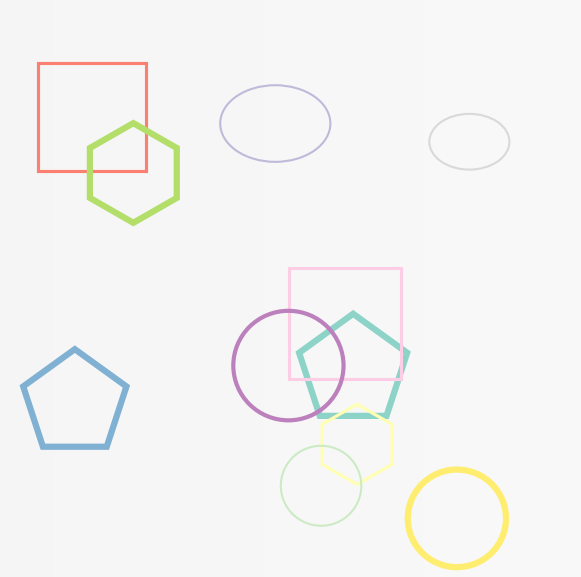[{"shape": "pentagon", "thickness": 3, "radius": 0.49, "center": [0.608, 0.358]}, {"shape": "hexagon", "thickness": 1.5, "radius": 0.35, "center": [0.614, 0.23]}, {"shape": "oval", "thickness": 1, "radius": 0.47, "center": [0.474, 0.785]}, {"shape": "square", "thickness": 1.5, "radius": 0.47, "center": [0.159, 0.796]}, {"shape": "pentagon", "thickness": 3, "radius": 0.47, "center": [0.129, 0.301]}, {"shape": "hexagon", "thickness": 3, "radius": 0.43, "center": [0.229, 0.7]}, {"shape": "square", "thickness": 1.5, "radius": 0.48, "center": [0.594, 0.439]}, {"shape": "oval", "thickness": 1, "radius": 0.34, "center": [0.808, 0.754]}, {"shape": "circle", "thickness": 2, "radius": 0.47, "center": [0.496, 0.366]}, {"shape": "circle", "thickness": 1, "radius": 0.35, "center": [0.552, 0.158]}, {"shape": "circle", "thickness": 3, "radius": 0.42, "center": [0.786, 0.102]}]